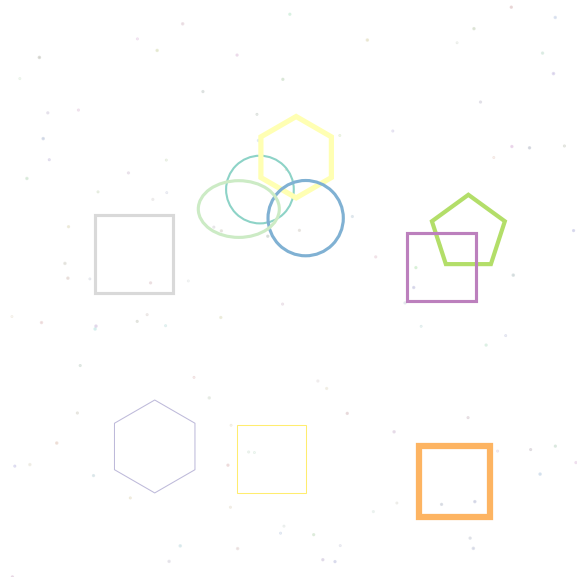[{"shape": "circle", "thickness": 1, "radius": 0.29, "center": [0.45, 0.671]}, {"shape": "hexagon", "thickness": 2.5, "radius": 0.35, "center": [0.513, 0.727]}, {"shape": "hexagon", "thickness": 0.5, "radius": 0.4, "center": [0.268, 0.226]}, {"shape": "circle", "thickness": 1.5, "radius": 0.33, "center": [0.529, 0.621]}, {"shape": "square", "thickness": 3, "radius": 0.31, "center": [0.787, 0.165]}, {"shape": "pentagon", "thickness": 2, "radius": 0.33, "center": [0.811, 0.595]}, {"shape": "square", "thickness": 1.5, "radius": 0.34, "center": [0.232, 0.559]}, {"shape": "square", "thickness": 1.5, "radius": 0.3, "center": [0.765, 0.537]}, {"shape": "oval", "thickness": 1.5, "radius": 0.35, "center": [0.414, 0.637]}, {"shape": "square", "thickness": 0.5, "radius": 0.3, "center": [0.471, 0.204]}]